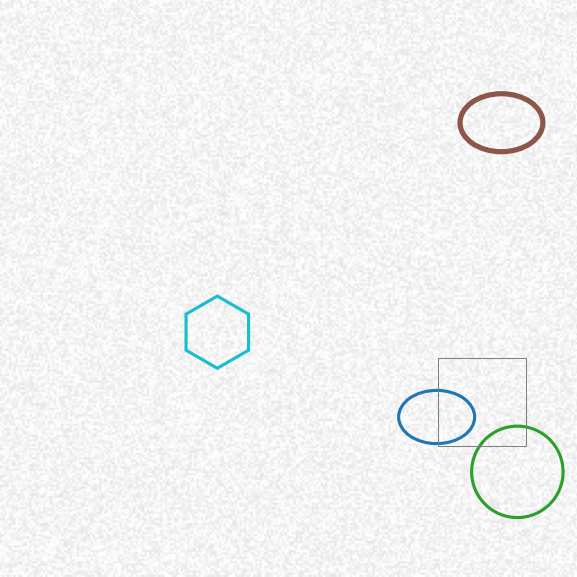[{"shape": "oval", "thickness": 1.5, "radius": 0.33, "center": [0.756, 0.277]}, {"shape": "circle", "thickness": 1.5, "radius": 0.4, "center": [0.896, 0.182]}, {"shape": "oval", "thickness": 2.5, "radius": 0.36, "center": [0.868, 0.787]}, {"shape": "square", "thickness": 0.5, "radius": 0.38, "center": [0.835, 0.303]}, {"shape": "hexagon", "thickness": 1.5, "radius": 0.31, "center": [0.376, 0.424]}]